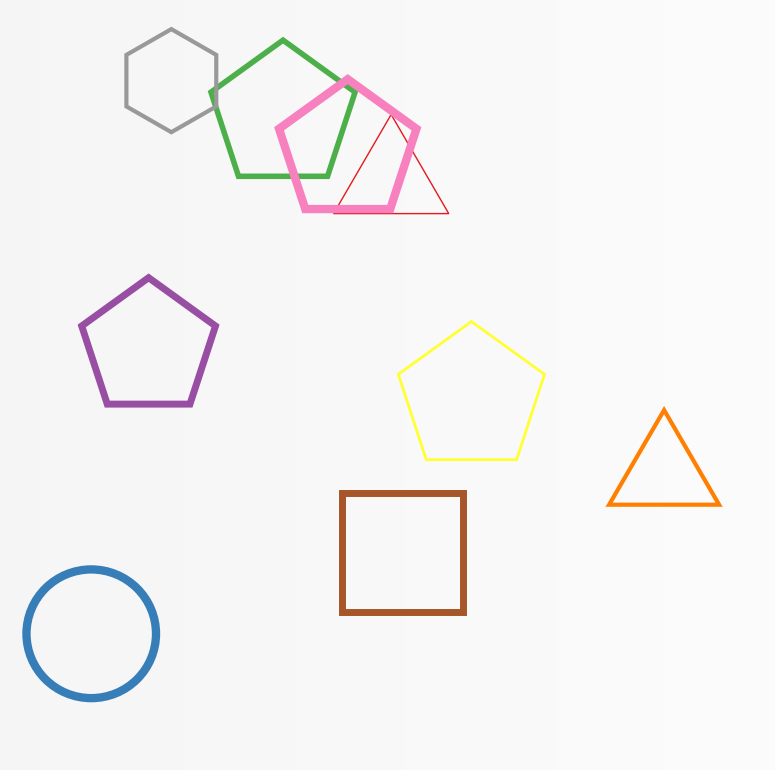[{"shape": "triangle", "thickness": 0.5, "radius": 0.43, "center": [0.505, 0.765]}, {"shape": "circle", "thickness": 3, "radius": 0.42, "center": [0.118, 0.177]}, {"shape": "pentagon", "thickness": 2, "radius": 0.49, "center": [0.365, 0.85]}, {"shape": "pentagon", "thickness": 2.5, "radius": 0.45, "center": [0.192, 0.549]}, {"shape": "triangle", "thickness": 1.5, "radius": 0.41, "center": [0.857, 0.385]}, {"shape": "pentagon", "thickness": 1, "radius": 0.5, "center": [0.608, 0.483]}, {"shape": "square", "thickness": 2.5, "radius": 0.39, "center": [0.519, 0.282]}, {"shape": "pentagon", "thickness": 3, "radius": 0.47, "center": [0.449, 0.804]}, {"shape": "hexagon", "thickness": 1.5, "radius": 0.33, "center": [0.221, 0.895]}]